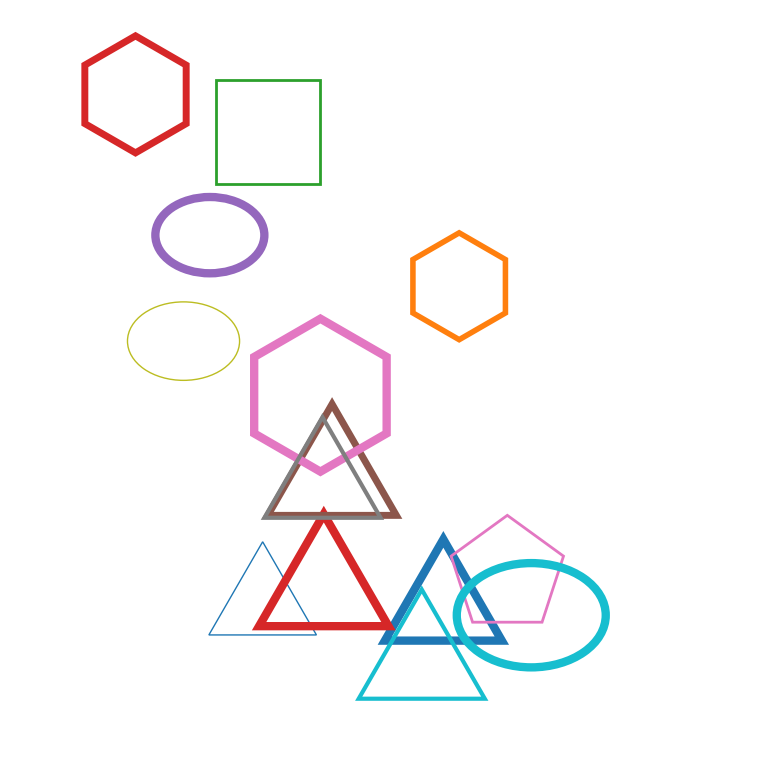[{"shape": "triangle", "thickness": 0.5, "radius": 0.4, "center": [0.341, 0.216]}, {"shape": "triangle", "thickness": 3, "radius": 0.44, "center": [0.576, 0.212]}, {"shape": "hexagon", "thickness": 2, "radius": 0.35, "center": [0.596, 0.628]}, {"shape": "square", "thickness": 1, "radius": 0.34, "center": [0.348, 0.829]}, {"shape": "triangle", "thickness": 3, "radius": 0.49, "center": [0.421, 0.235]}, {"shape": "hexagon", "thickness": 2.5, "radius": 0.38, "center": [0.176, 0.877]}, {"shape": "oval", "thickness": 3, "radius": 0.35, "center": [0.273, 0.695]}, {"shape": "triangle", "thickness": 2.5, "radius": 0.48, "center": [0.431, 0.379]}, {"shape": "pentagon", "thickness": 1, "radius": 0.38, "center": [0.659, 0.254]}, {"shape": "hexagon", "thickness": 3, "radius": 0.5, "center": [0.416, 0.487]}, {"shape": "triangle", "thickness": 1.5, "radius": 0.44, "center": [0.419, 0.371]}, {"shape": "oval", "thickness": 0.5, "radius": 0.36, "center": [0.238, 0.557]}, {"shape": "oval", "thickness": 3, "radius": 0.48, "center": [0.69, 0.201]}, {"shape": "triangle", "thickness": 1.5, "radius": 0.47, "center": [0.548, 0.14]}]